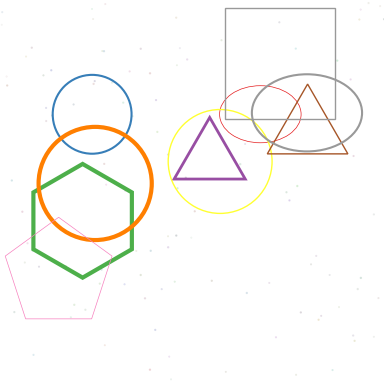[{"shape": "oval", "thickness": 0.5, "radius": 0.53, "center": [0.676, 0.703]}, {"shape": "circle", "thickness": 1.5, "radius": 0.51, "center": [0.239, 0.703]}, {"shape": "hexagon", "thickness": 3, "radius": 0.74, "center": [0.215, 0.426]}, {"shape": "triangle", "thickness": 2, "radius": 0.53, "center": [0.545, 0.588]}, {"shape": "circle", "thickness": 3, "radius": 0.73, "center": [0.247, 0.523]}, {"shape": "circle", "thickness": 1, "radius": 0.67, "center": [0.572, 0.581]}, {"shape": "triangle", "thickness": 1, "radius": 0.6, "center": [0.799, 0.661]}, {"shape": "pentagon", "thickness": 0.5, "radius": 0.73, "center": [0.152, 0.29]}, {"shape": "square", "thickness": 1, "radius": 0.72, "center": [0.728, 0.835]}, {"shape": "oval", "thickness": 1.5, "radius": 0.72, "center": [0.797, 0.707]}]